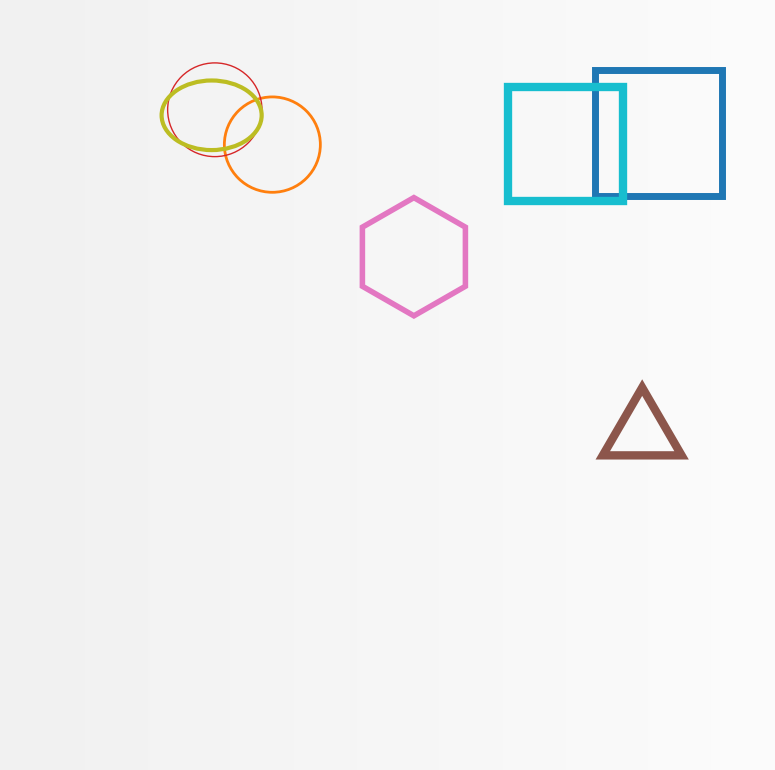[{"shape": "square", "thickness": 2.5, "radius": 0.41, "center": [0.85, 0.827]}, {"shape": "circle", "thickness": 1, "radius": 0.31, "center": [0.351, 0.812]}, {"shape": "circle", "thickness": 0.5, "radius": 0.3, "center": [0.277, 0.857]}, {"shape": "triangle", "thickness": 3, "radius": 0.29, "center": [0.829, 0.438]}, {"shape": "hexagon", "thickness": 2, "radius": 0.38, "center": [0.534, 0.667]}, {"shape": "oval", "thickness": 1.5, "radius": 0.32, "center": [0.273, 0.85]}, {"shape": "square", "thickness": 3, "radius": 0.37, "center": [0.729, 0.813]}]